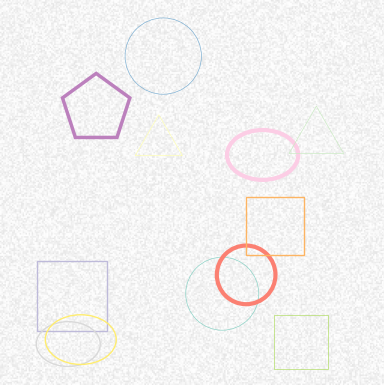[{"shape": "circle", "thickness": 0.5, "radius": 0.47, "center": [0.577, 0.237]}, {"shape": "triangle", "thickness": 0.5, "radius": 0.35, "center": [0.412, 0.631]}, {"shape": "square", "thickness": 1, "radius": 0.45, "center": [0.187, 0.231]}, {"shape": "circle", "thickness": 3, "radius": 0.38, "center": [0.639, 0.286]}, {"shape": "circle", "thickness": 0.5, "radius": 0.5, "center": [0.424, 0.854]}, {"shape": "square", "thickness": 1, "radius": 0.38, "center": [0.714, 0.413]}, {"shape": "square", "thickness": 0.5, "radius": 0.35, "center": [0.781, 0.111]}, {"shape": "oval", "thickness": 3, "radius": 0.46, "center": [0.682, 0.598]}, {"shape": "oval", "thickness": 1, "radius": 0.42, "center": [0.177, 0.106]}, {"shape": "pentagon", "thickness": 2.5, "radius": 0.46, "center": [0.25, 0.717]}, {"shape": "triangle", "thickness": 0.5, "radius": 0.41, "center": [0.822, 0.642]}, {"shape": "oval", "thickness": 1, "radius": 0.46, "center": [0.21, 0.118]}]